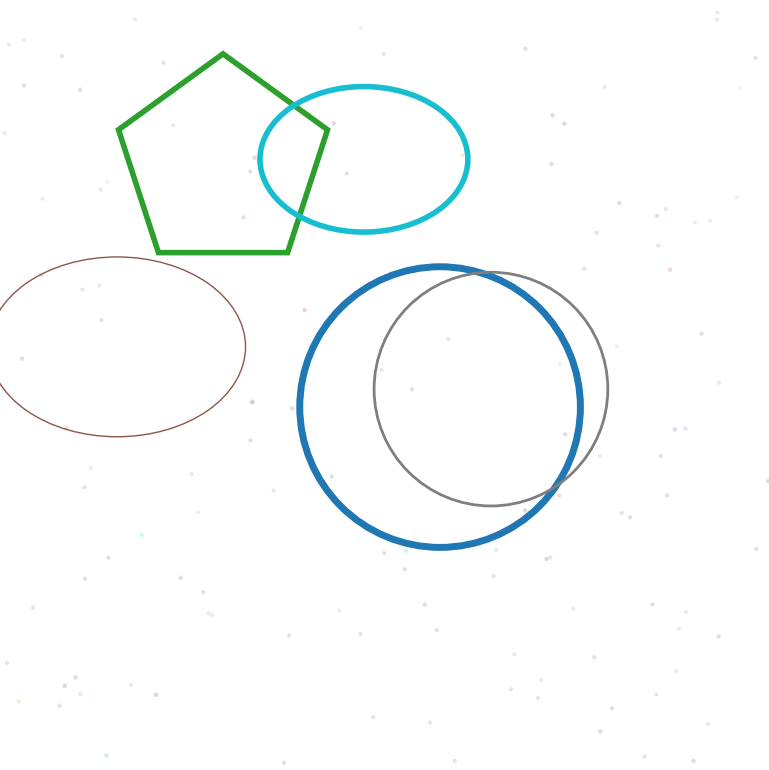[{"shape": "circle", "thickness": 2.5, "radius": 0.91, "center": [0.572, 0.471]}, {"shape": "pentagon", "thickness": 2, "radius": 0.71, "center": [0.29, 0.787]}, {"shape": "oval", "thickness": 0.5, "radius": 0.83, "center": [0.152, 0.55]}, {"shape": "circle", "thickness": 1, "radius": 0.76, "center": [0.638, 0.495]}, {"shape": "oval", "thickness": 2, "radius": 0.67, "center": [0.473, 0.793]}]